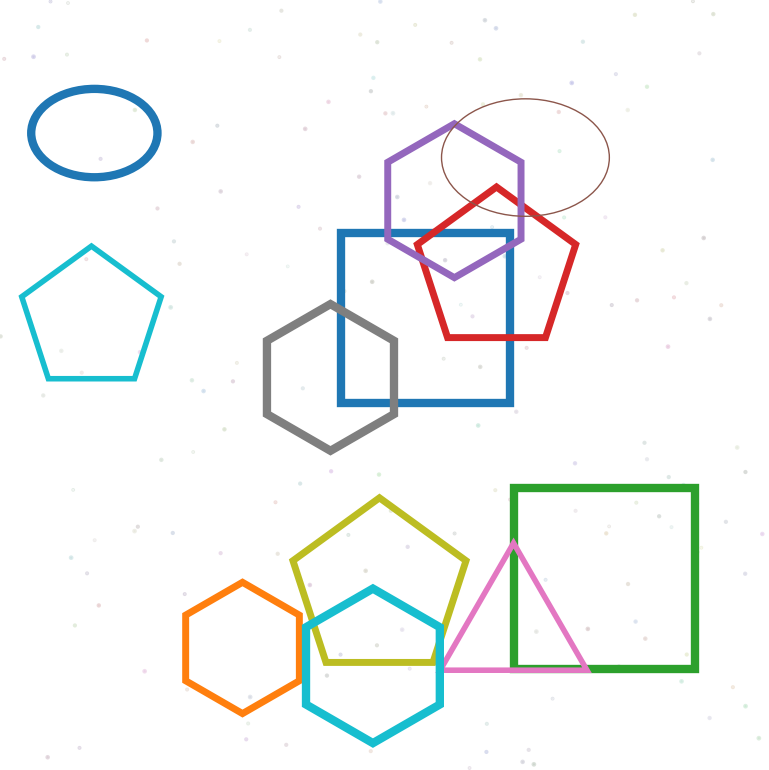[{"shape": "square", "thickness": 3, "radius": 0.55, "center": [0.553, 0.587]}, {"shape": "oval", "thickness": 3, "radius": 0.41, "center": [0.123, 0.827]}, {"shape": "hexagon", "thickness": 2.5, "radius": 0.43, "center": [0.315, 0.159]}, {"shape": "square", "thickness": 3, "radius": 0.59, "center": [0.785, 0.248]}, {"shape": "pentagon", "thickness": 2.5, "radius": 0.54, "center": [0.645, 0.649]}, {"shape": "hexagon", "thickness": 2.5, "radius": 0.5, "center": [0.59, 0.739]}, {"shape": "oval", "thickness": 0.5, "radius": 0.54, "center": [0.682, 0.795]}, {"shape": "triangle", "thickness": 2, "radius": 0.55, "center": [0.667, 0.185]}, {"shape": "hexagon", "thickness": 3, "radius": 0.48, "center": [0.429, 0.51]}, {"shape": "pentagon", "thickness": 2.5, "radius": 0.59, "center": [0.493, 0.235]}, {"shape": "hexagon", "thickness": 3, "radius": 0.5, "center": [0.484, 0.135]}, {"shape": "pentagon", "thickness": 2, "radius": 0.48, "center": [0.119, 0.585]}]